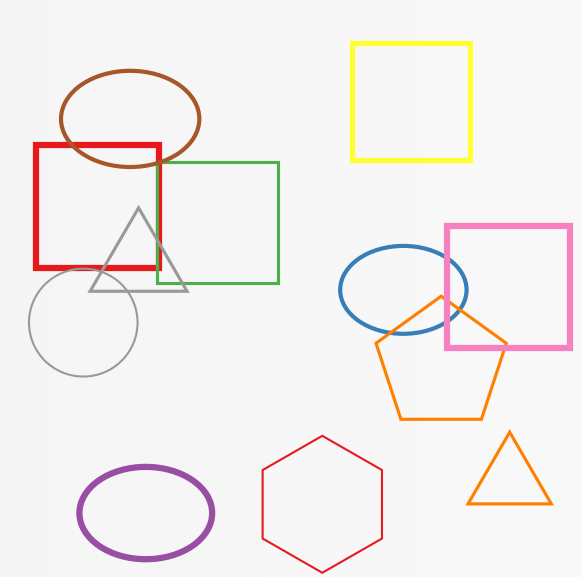[{"shape": "square", "thickness": 3, "radius": 0.53, "center": [0.168, 0.641]}, {"shape": "hexagon", "thickness": 1, "radius": 0.59, "center": [0.554, 0.126]}, {"shape": "oval", "thickness": 2, "radius": 0.54, "center": [0.694, 0.497]}, {"shape": "square", "thickness": 1.5, "radius": 0.52, "center": [0.374, 0.613]}, {"shape": "oval", "thickness": 3, "radius": 0.57, "center": [0.251, 0.111]}, {"shape": "pentagon", "thickness": 1.5, "radius": 0.59, "center": [0.759, 0.368]}, {"shape": "triangle", "thickness": 1.5, "radius": 0.41, "center": [0.877, 0.168]}, {"shape": "square", "thickness": 2.5, "radius": 0.5, "center": [0.707, 0.823]}, {"shape": "oval", "thickness": 2, "radius": 0.59, "center": [0.224, 0.793]}, {"shape": "square", "thickness": 3, "radius": 0.53, "center": [0.875, 0.501]}, {"shape": "circle", "thickness": 1, "radius": 0.47, "center": [0.143, 0.441]}, {"shape": "triangle", "thickness": 1.5, "radius": 0.48, "center": [0.238, 0.543]}]